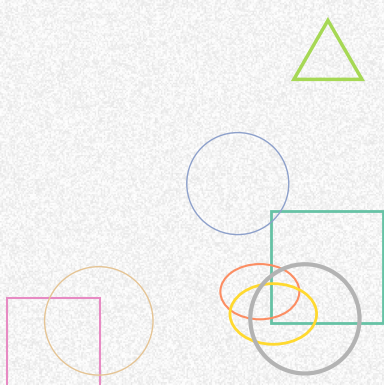[{"shape": "square", "thickness": 2, "radius": 0.72, "center": [0.849, 0.307]}, {"shape": "oval", "thickness": 1.5, "radius": 0.51, "center": [0.675, 0.242]}, {"shape": "circle", "thickness": 1, "radius": 0.66, "center": [0.618, 0.523]}, {"shape": "square", "thickness": 1.5, "radius": 0.6, "center": [0.138, 0.106]}, {"shape": "triangle", "thickness": 2.5, "radius": 0.51, "center": [0.852, 0.845]}, {"shape": "oval", "thickness": 2, "radius": 0.56, "center": [0.71, 0.184]}, {"shape": "circle", "thickness": 1, "radius": 0.7, "center": [0.257, 0.167]}, {"shape": "circle", "thickness": 3, "radius": 0.71, "center": [0.792, 0.172]}]